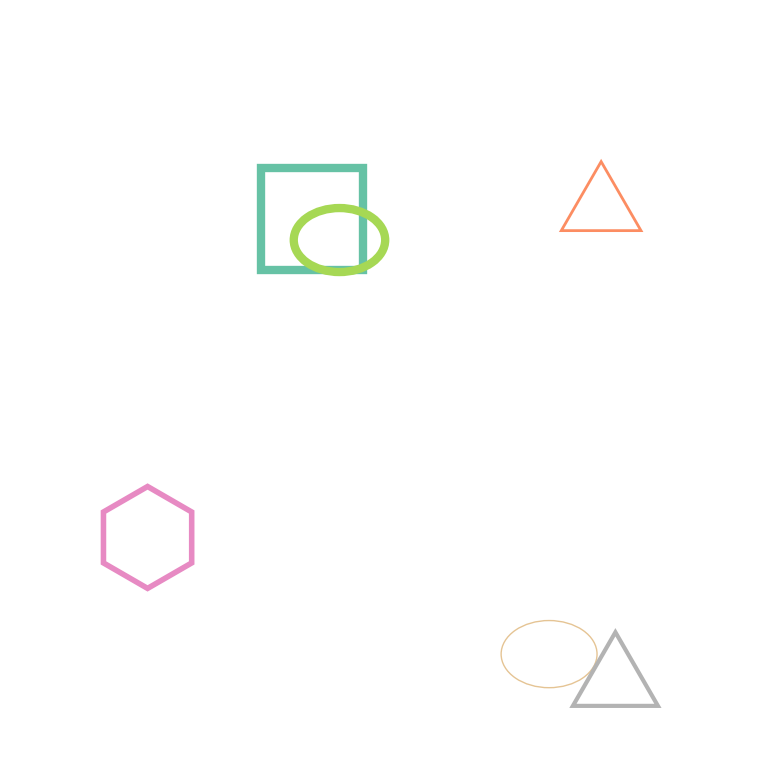[{"shape": "square", "thickness": 3, "radius": 0.33, "center": [0.405, 0.716]}, {"shape": "triangle", "thickness": 1, "radius": 0.3, "center": [0.781, 0.73]}, {"shape": "hexagon", "thickness": 2, "radius": 0.33, "center": [0.192, 0.302]}, {"shape": "oval", "thickness": 3, "radius": 0.3, "center": [0.441, 0.688]}, {"shape": "oval", "thickness": 0.5, "radius": 0.31, "center": [0.713, 0.151]}, {"shape": "triangle", "thickness": 1.5, "radius": 0.32, "center": [0.799, 0.115]}]